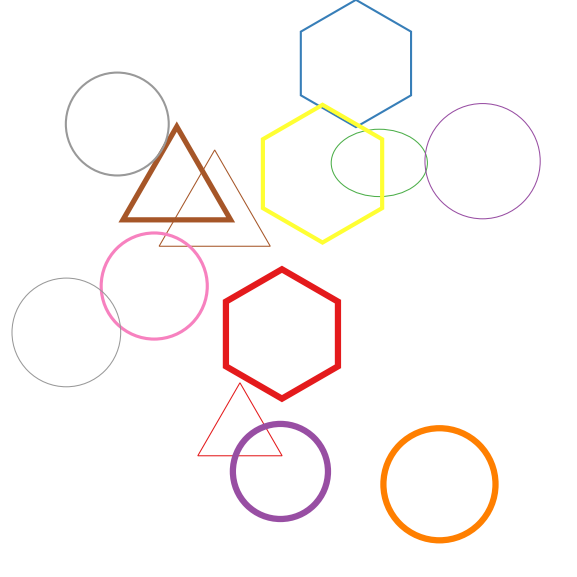[{"shape": "hexagon", "thickness": 3, "radius": 0.56, "center": [0.488, 0.421]}, {"shape": "triangle", "thickness": 0.5, "radius": 0.42, "center": [0.416, 0.252]}, {"shape": "hexagon", "thickness": 1, "radius": 0.55, "center": [0.616, 0.889]}, {"shape": "oval", "thickness": 0.5, "radius": 0.42, "center": [0.657, 0.717]}, {"shape": "circle", "thickness": 0.5, "radius": 0.5, "center": [0.836, 0.72]}, {"shape": "circle", "thickness": 3, "radius": 0.41, "center": [0.486, 0.183]}, {"shape": "circle", "thickness": 3, "radius": 0.49, "center": [0.761, 0.161]}, {"shape": "hexagon", "thickness": 2, "radius": 0.6, "center": [0.558, 0.698]}, {"shape": "triangle", "thickness": 2.5, "radius": 0.54, "center": [0.306, 0.672]}, {"shape": "triangle", "thickness": 0.5, "radius": 0.56, "center": [0.372, 0.628]}, {"shape": "circle", "thickness": 1.5, "radius": 0.46, "center": [0.267, 0.504]}, {"shape": "circle", "thickness": 1, "radius": 0.45, "center": [0.203, 0.784]}, {"shape": "circle", "thickness": 0.5, "radius": 0.47, "center": [0.115, 0.423]}]